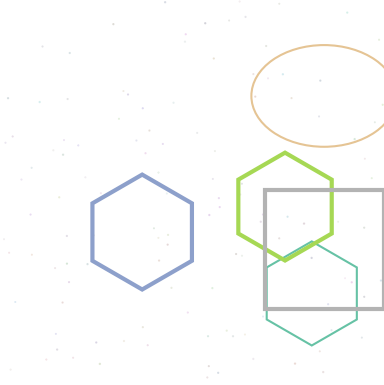[{"shape": "hexagon", "thickness": 1.5, "radius": 0.68, "center": [0.81, 0.238]}, {"shape": "hexagon", "thickness": 3, "radius": 0.75, "center": [0.369, 0.397]}, {"shape": "hexagon", "thickness": 3, "radius": 0.7, "center": [0.74, 0.463]}, {"shape": "oval", "thickness": 1.5, "radius": 0.94, "center": [0.842, 0.751]}, {"shape": "square", "thickness": 3, "radius": 0.77, "center": [0.843, 0.351]}]